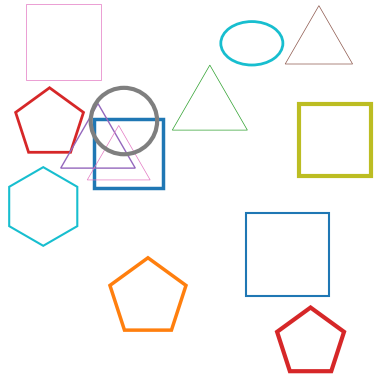[{"shape": "square", "thickness": 2.5, "radius": 0.45, "center": [0.334, 0.602]}, {"shape": "square", "thickness": 1.5, "radius": 0.54, "center": [0.747, 0.339]}, {"shape": "pentagon", "thickness": 2.5, "radius": 0.52, "center": [0.384, 0.227]}, {"shape": "triangle", "thickness": 0.5, "radius": 0.56, "center": [0.545, 0.718]}, {"shape": "pentagon", "thickness": 3, "radius": 0.46, "center": [0.807, 0.11]}, {"shape": "pentagon", "thickness": 2, "radius": 0.46, "center": [0.129, 0.679]}, {"shape": "triangle", "thickness": 1, "radius": 0.56, "center": [0.255, 0.619]}, {"shape": "triangle", "thickness": 0.5, "radius": 0.51, "center": [0.828, 0.884]}, {"shape": "square", "thickness": 0.5, "radius": 0.49, "center": [0.165, 0.891]}, {"shape": "triangle", "thickness": 0.5, "radius": 0.47, "center": [0.308, 0.58]}, {"shape": "circle", "thickness": 3, "radius": 0.43, "center": [0.322, 0.686]}, {"shape": "square", "thickness": 3, "radius": 0.46, "center": [0.87, 0.636]}, {"shape": "oval", "thickness": 2, "radius": 0.4, "center": [0.654, 0.888]}, {"shape": "hexagon", "thickness": 1.5, "radius": 0.51, "center": [0.112, 0.464]}]